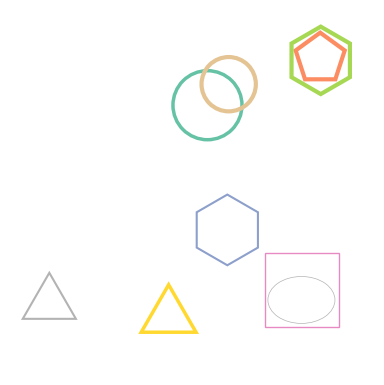[{"shape": "circle", "thickness": 2.5, "radius": 0.45, "center": [0.539, 0.727]}, {"shape": "pentagon", "thickness": 3, "radius": 0.33, "center": [0.832, 0.848]}, {"shape": "hexagon", "thickness": 1.5, "radius": 0.46, "center": [0.59, 0.403]}, {"shape": "square", "thickness": 1, "radius": 0.48, "center": [0.783, 0.246]}, {"shape": "hexagon", "thickness": 3, "radius": 0.44, "center": [0.833, 0.843]}, {"shape": "triangle", "thickness": 2.5, "radius": 0.41, "center": [0.438, 0.178]}, {"shape": "circle", "thickness": 3, "radius": 0.35, "center": [0.594, 0.781]}, {"shape": "oval", "thickness": 0.5, "radius": 0.44, "center": [0.783, 0.221]}, {"shape": "triangle", "thickness": 1.5, "radius": 0.4, "center": [0.128, 0.212]}]